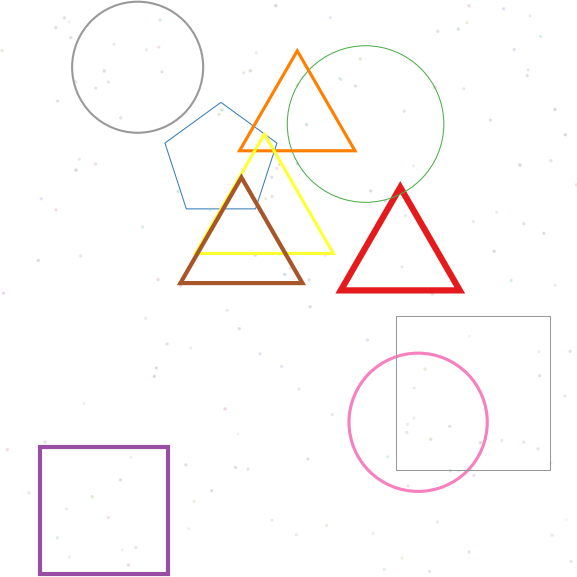[{"shape": "triangle", "thickness": 3, "radius": 0.59, "center": [0.693, 0.556]}, {"shape": "pentagon", "thickness": 0.5, "radius": 0.51, "center": [0.383, 0.72]}, {"shape": "circle", "thickness": 0.5, "radius": 0.68, "center": [0.633, 0.784]}, {"shape": "square", "thickness": 2, "radius": 0.55, "center": [0.18, 0.115]}, {"shape": "triangle", "thickness": 1.5, "radius": 0.58, "center": [0.515, 0.796]}, {"shape": "triangle", "thickness": 1.5, "radius": 0.69, "center": [0.458, 0.629]}, {"shape": "triangle", "thickness": 2, "radius": 0.61, "center": [0.418, 0.57]}, {"shape": "circle", "thickness": 1.5, "radius": 0.6, "center": [0.724, 0.268]}, {"shape": "circle", "thickness": 1, "radius": 0.57, "center": [0.238, 0.883]}, {"shape": "square", "thickness": 0.5, "radius": 0.67, "center": [0.819, 0.319]}]